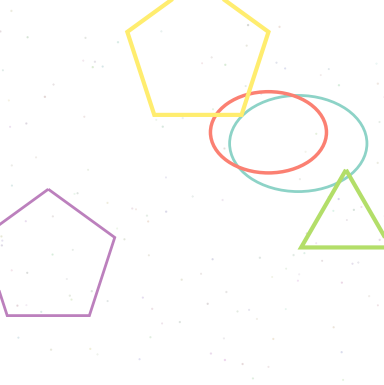[{"shape": "oval", "thickness": 2, "radius": 0.89, "center": [0.775, 0.627]}, {"shape": "oval", "thickness": 2.5, "radius": 0.75, "center": [0.697, 0.656]}, {"shape": "triangle", "thickness": 3, "radius": 0.67, "center": [0.899, 0.424]}, {"shape": "pentagon", "thickness": 2, "radius": 0.91, "center": [0.125, 0.327]}, {"shape": "pentagon", "thickness": 3, "radius": 0.96, "center": [0.514, 0.858]}]